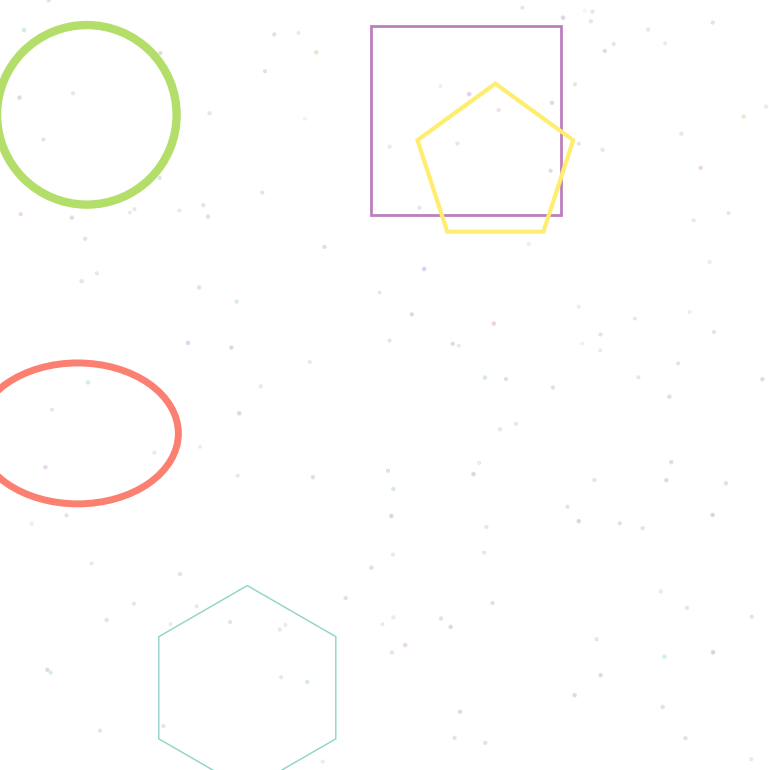[{"shape": "hexagon", "thickness": 0.5, "radius": 0.66, "center": [0.321, 0.107]}, {"shape": "oval", "thickness": 2.5, "radius": 0.65, "center": [0.101, 0.437]}, {"shape": "circle", "thickness": 3, "radius": 0.58, "center": [0.113, 0.851]}, {"shape": "square", "thickness": 1, "radius": 0.62, "center": [0.605, 0.843]}, {"shape": "pentagon", "thickness": 1.5, "radius": 0.53, "center": [0.643, 0.785]}]